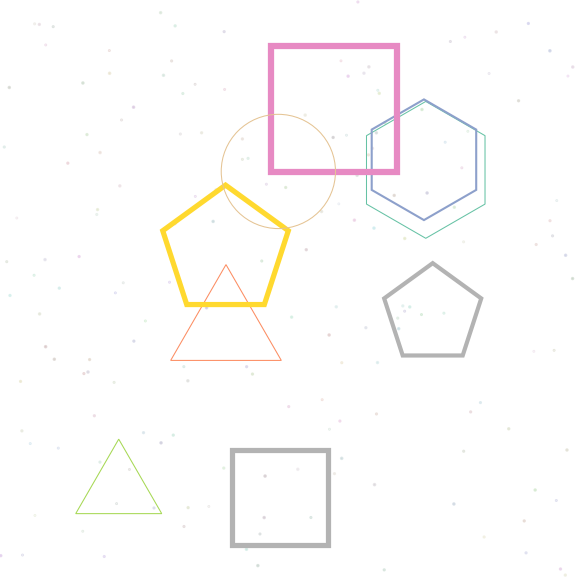[{"shape": "hexagon", "thickness": 0.5, "radius": 0.59, "center": [0.737, 0.705]}, {"shape": "triangle", "thickness": 0.5, "radius": 0.55, "center": [0.391, 0.43]}, {"shape": "hexagon", "thickness": 1, "radius": 0.52, "center": [0.734, 0.723]}, {"shape": "square", "thickness": 3, "radius": 0.55, "center": [0.579, 0.81]}, {"shape": "triangle", "thickness": 0.5, "radius": 0.43, "center": [0.206, 0.153]}, {"shape": "pentagon", "thickness": 2.5, "radius": 0.57, "center": [0.391, 0.564]}, {"shape": "circle", "thickness": 0.5, "radius": 0.49, "center": [0.482, 0.702]}, {"shape": "square", "thickness": 2.5, "radius": 0.41, "center": [0.485, 0.138]}, {"shape": "pentagon", "thickness": 2, "radius": 0.44, "center": [0.749, 0.455]}]